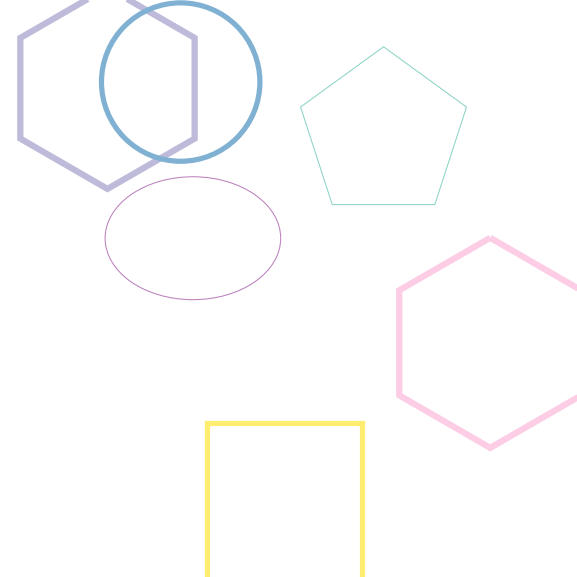[{"shape": "pentagon", "thickness": 0.5, "radius": 0.76, "center": [0.664, 0.767]}, {"shape": "hexagon", "thickness": 3, "radius": 0.87, "center": [0.186, 0.846]}, {"shape": "circle", "thickness": 2.5, "radius": 0.69, "center": [0.313, 0.857]}, {"shape": "hexagon", "thickness": 3, "radius": 0.91, "center": [0.849, 0.406]}, {"shape": "oval", "thickness": 0.5, "radius": 0.76, "center": [0.334, 0.587]}, {"shape": "square", "thickness": 2.5, "radius": 0.67, "center": [0.493, 0.132]}]